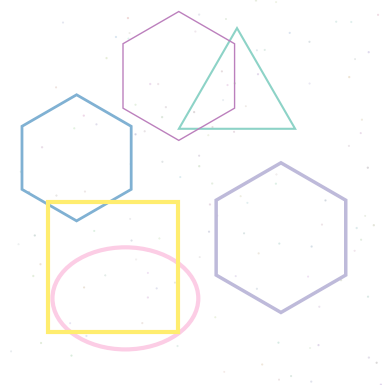[{"shape": "triangle", "thickness": 1.5, "radius": 0.87, "center": [0.616, 0.753]}, {"shape": "hexagon", "thickness": 2.5, "radius": 0.97, "center": [0.73, 0.383]}, {"shape": "hexagon", "thickness": 2, "radius": 0.82, "center": [0.199, 0.59]}, {"shape": "oval", "thickness": 3, "radius": 0.95, "center": [0.326, 0.225]}, {"shape": "hexagon", "thickness": 1, "radius": 0.84, "center": [0.464, 0.803]}, {"shape": "square", "thickness": 3, "radius": 0.84, "center": [0.294, 0.305]}]